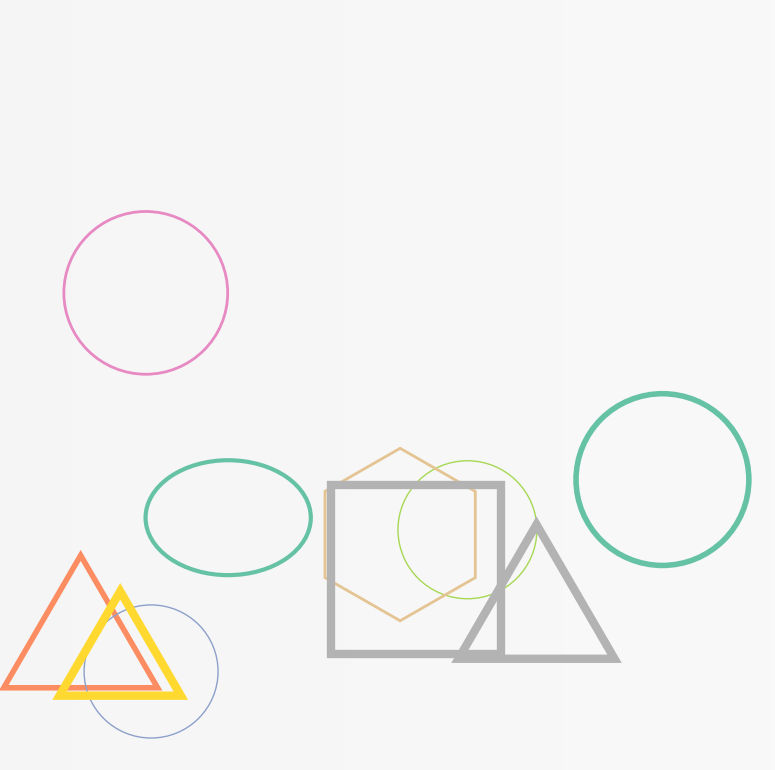[{"shape": "oval", "thickness": 1.5, "radius": 0.53, "center": [0.294, 0.328]}, {"shape": "circle", "thickness": 2, "radius": 0.56, "center": [0.855, 0.377]}, {"shape": "triangle", "thickness": 2, "radius": 0.57, "center": [0.104, 0.164]}, {"shape": "circle", "thickness": 0.5, "radius": 0.43, "center": [0.195, 0.128]}, {"shape": "circle", "thickness": 1, "radius": 0.53, "center": [0.188, 0.62]}, {"shape": "circle", "thickness": 0.5, "radius": 0.45, "center": [0.603, 0.312]}, {"shape": "triangle", "thickness": 3, "radius": 0.45, "center": [0.155, 0.142]}, {"shape": "hexagon", "thickness": 1, "radius": 0.56, "center": [0.516, 0.306]}, {"shape": "square", "thickness": 3, "radius": 0.55, "center": [0.537, 0.261]}, {"shape": "triangle", "thickness": 3, "radius": 0.58, "center": [0.692, 0.203]}]